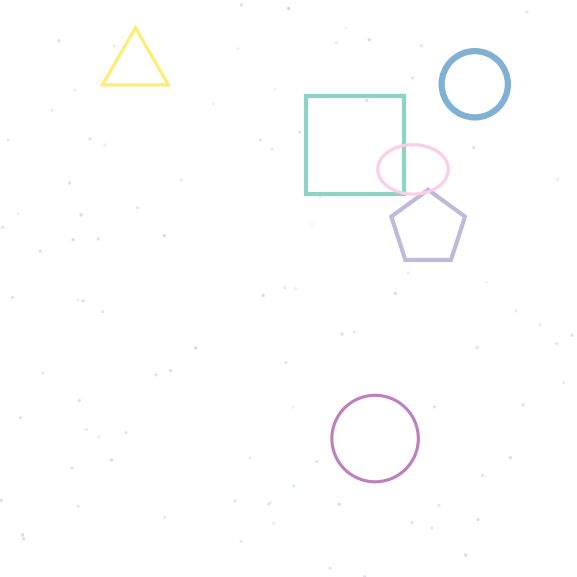[{"shape": "square", "thickness": 2, "radius": 0.42, "center": [0.614, 0.748]}, {"shape": "pentagon", "thickness": 2, "radius": 0.34, "center": [0.741, 0.603]}, {"shape": "circle", "thickness": 3, "radius": 0.29, "center": [0.822, 0.853]}, {"shape": "oval", "thickness": 1.5, "radius": 0.31, "center": [0.715, 0.706]}, {"shape": "circle", "thickness": 1.5, "radius": 0.37, "center": [0.65, 0.24]}, {"shape": "triangle", "thickness": 1.5, "radius": 0.33, "center": [0.234, 0.885]}]